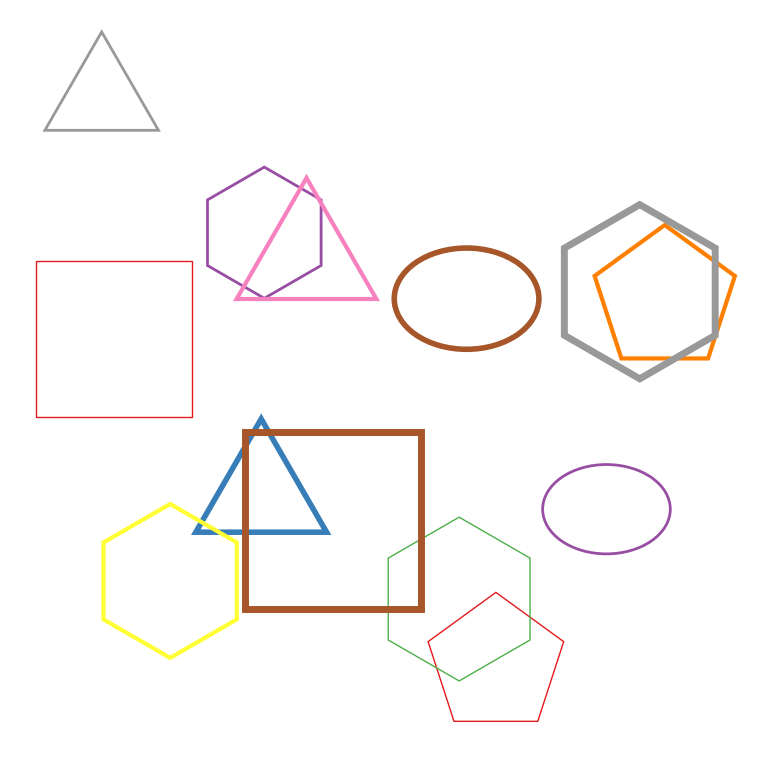[{"shape": "square", "thickness": 0.5, "radius": 0.51, "center": [0.148, 0.56]}, {"shape": "pentagon", "thickness": 0.5, "radius": 0.46, "center": [0.644, 0.138]}, {"shape": "triangle", "thickness": 2, "radius": 0.49, "center": [0.339, 0.358]}, {"shape": "hexagon", "thickness": 0.5, "radius": 0.53, "center": [0.596, 0.222]}, {"shape": "hexagon", "thickness": 1, "radius": 0.43, "center": [0.343, 0.698]}, {"shape": "oval", "thickness": 1, "radius": 0.41, "center": [0.788, 0.339]}, {"shape": "pentagon", "thickness": 1.5, "radius": 0.48, "center": [0.863, 0.612]}, {"shape": "hexagon", "thickness": 1.5, "radius": 0.5, "center": [0.221, 0.246]}, {"shape": "square", "thickness": 2.5, "radius": 0.57, "center": [0.432, 0.324]}, {"shape": "oval", "thickness": 2, "radius": 0.47, "center": [0.606, 0.612]}, {"shape": "triangle", "thickness": 1.5, "radius": 0.52, "center": [0.398, 0.664]}, {"shape": "hexagon", "thickness": 2.5, "radius": 0.57, "center": [0.831, 0.621]}, {"shape": "triangle", "thickness": 1, "radius": 0.43, "center": [0.132, 0.873]}]